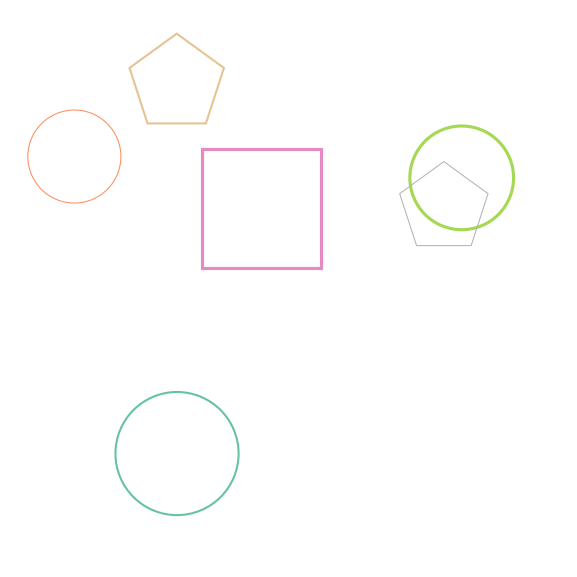[{"shape": "circle", "thickness": 1, "radius": 0.53, "center": [0.307, 0.214]}, {"shape": "circle", "thickness": 0.5, "radius": 0.4, "center": [0.129, 0.728]}, {"shape": "square", "thickness": 1.5, "radius": 0.51, "center": [0.453, 0.639]}, {"shape": "circle", "thickness": 1.5, "radius": 0.45, "center": [0.8, 0.691]}, {"shape": "pentagon", "thickness": 1, "radius": 0.43, "center": [0.306, 0.855]}, {"shape": "pentagon", "thickness": 0.5, "radius": 0.4, "center": [0.769, 0.639]}]